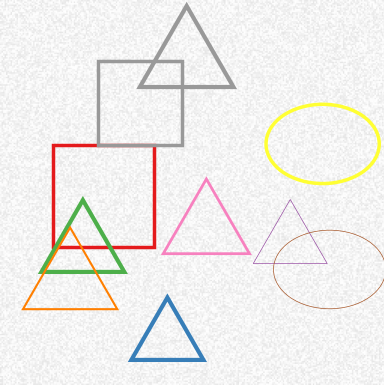[{"shape": "square", "thickness": 2.5, "radius": 0.66, "center": [0.269, 0.491]}, {"shape": "triangle", "thickness": 3, "radius": 0.54, "center": [0.435, 0.119]}, {"shape": "triangle", "thickness": 3, "radius": 0.62, "center": [0.215, 0.356]}, {"shape": "triangle", "thickness": 0.5, "radius": 0.55, "center": [0.754, 0.371]}, {"shape": "triangle", "thickness": 1.5, "radius": 0.71, "center": [0.182, 0.268]}, {"shape": "oval", "thickness": 2.5, "radius": 0.74, "center": [0.838, 0.626]}, {"shape": "oval", "thickness": 0.5, "radius": 0.73, "center": [0.856, 0.3]}, {"shape": "triangle", "thickness": 2, "radius": 0.65, "center": [0.536, 0.406]}, {"shape": "triangle", "thickness": 3, "radius": 0.7, "center": [0.485, 0.844]}, {"shape": "square", "thickness": 2.5, "radius": 0.54, "center": [0.364, 0.733]}]